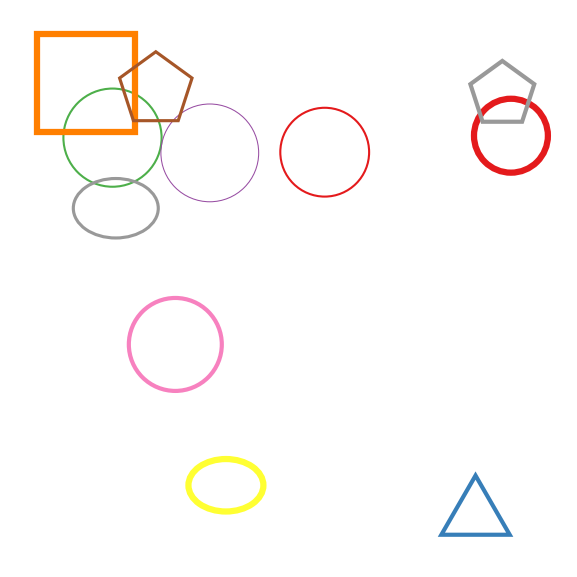[{"shape": "circle", "thickness": 1, "radius": 0.38, "center": [0.562, 0.736]}, {"shape": "circle", "thickness": 3, "radius": 0.32, "center": [0.885, 0.764]}, {"shape": "triangle", "thickness": 2, "radius": 0.34, "center": [0.823, 0.107]}, {"shape": "circle", "thickness": 1, "radius": 0.43, "center": [0.195, 0.761]}, {"shape": "circle", "thickness": 0.5, "radius": 0.42, "center": [0.363, 0.734]}, {"shape": "square", "thickness": 3, "radius": 0.42, "center": [0.148, 0.856]}, {"shape": "oval", "thickness": 3, "radius": 0.32, "center": [0.391, 0.159]}, {"shape": "pentagon", "thickness": 1.5, "radius": 0.33, "center": [0.27, 0.844]}, {"shape": "circle", "thickness": 2, "radius": 0.4, "center": [0.304, 0.403]}, {"shape": "pentagon", "thickness": 2, "radius": 0.29, "center": [0.87, 0.835]}, {"shape": "oval", "thickness": 1.5, "radius": 0.37, "center": [0.201, 0.639]}]